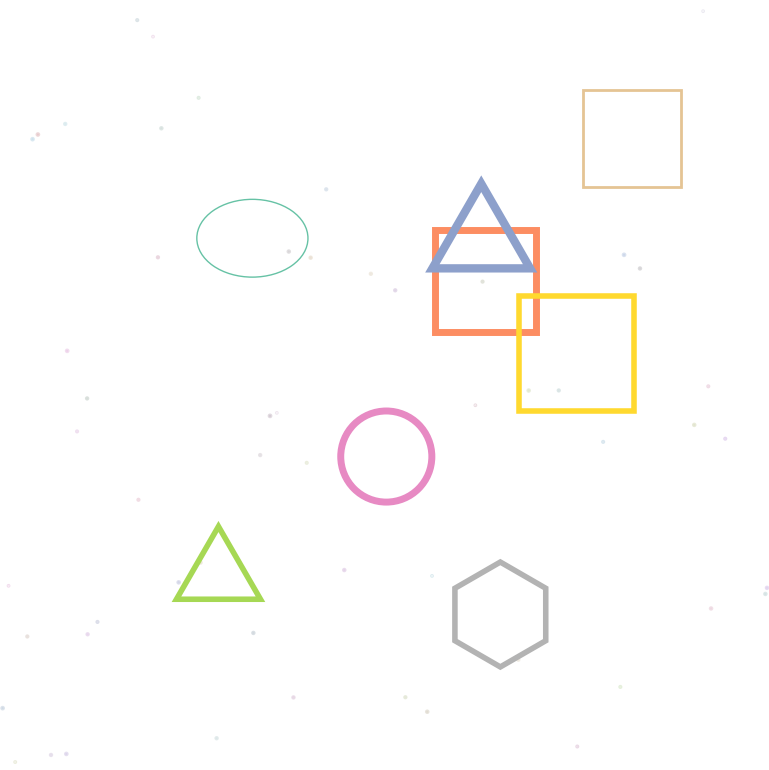[{"shape": "oval", "thickness": 0.5, "radius": 0.36, "center": [0.328, 0.691]}, {"shape": "square", "thickness": 2.5, "radius": 0.33, "center": [0.63, 0.635]}, {"shape": "triangle", "thickness": 3, "radius": 0.37, "center": [0.625, 0.688]}, {"shape": "circle", "thickness": 2.5, "radius": 0.3, "center": [0.502, 0.407]}, {"shape": "triangle", "thickness": 2, "radius": 0.31, "center": [0.284, 0.253]}, {"shape": "square", "thickness": 2, "radius": 0.38, "center": [0.749, 0.541]}, {"shape": "square", "thickness": 1, "radius": 0.32, "center": [0.821, 0.821]}, {"shape": "hexagon", "thickness": 2, "radius": 0.34, "center": [0.65, 0.202]}]